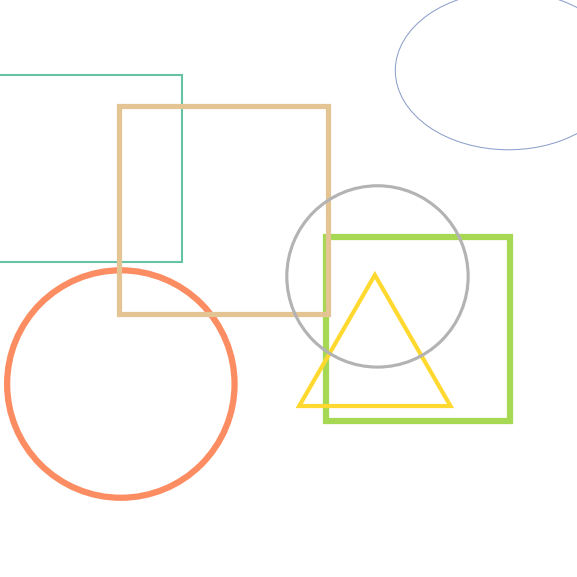[{"shape": "square", "thickness": 1, "radius": 0.81, "center": [0.154, 0.707]}, {"shape": "circle", "thickness": 3, "radius": 0.98, "center": [0.209, 0.334]}, {"shape": "oval", "thickness": 0.5, "radius": 0.98, "center": [0.88, 0.877]}, {"shape": "square", "thickness": 3, "radius": 0.8, "center": [0.724, 0.429]}, {"shape": "triangle", "thickness": 2, "radius": 0.76, "center": [0.649, 0.372]}, {"shape": "square", "thickness": 2.5, "radius": 0.9, "center": [0.388, 0.636]}, {"shape": "circle", "thickness": 1.5, "radius": 0.78, "center": [0.654, 0.52]}]